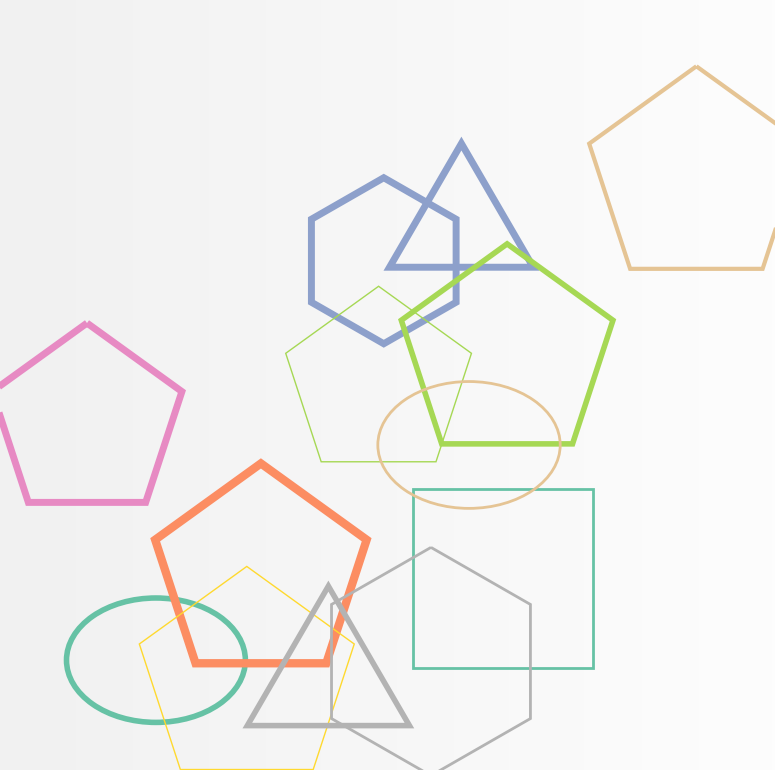[{"shape": "square", "thickness": 1, "radius": 0.58, "center": [0.649, 0.249]}, {"shape": "oval", "thickness": 2, "radius": 0.58, "center": [0.201, 0.143]}, {"shape": "pentagon", "thickness": 3, "radius": 0.72, "center": [0.337, 0.255]}, {"shape": "hexagon", "thickness": 2.5, "radius": 0.54, "center": [0.495, 0.661]}, {"shape": "triangle", "thickness": 2.5, "radius": 0.54, "center": [0.595, 0.706]}, {"shape": "pentagon", "thickness": 2.5, "radius": 0.64, "center": [0.112, 0.452]}, {"shape": "pentagon", "thickness": 2, "radius": 0.72, "center": [0.654, 0.54]}, {"shape": "pentagon", "thickness": 0.5, "radius": 0.63, "center": [0.488, 0.502]}, {"shape": "pentagon", "thickness": 0.5, "radius": 0.73, "center": [0.318, 0.119]}, {"shape": "pentagon", "thickness": 1.5, "radius": 0.73, "center": [0.899, 0.769]}, {"shape": "oval", "thickness": 1, "radius": 0.59, "center": [0.605, 0.422]}, {"shape": "hexagon", "thickness": 1, "radius": 0.74, "center": [0.556, 0.141]}, {"shape": "triangle", "thickness": 2, "radius": 0.6, "center": [0.424, 0.118]}]